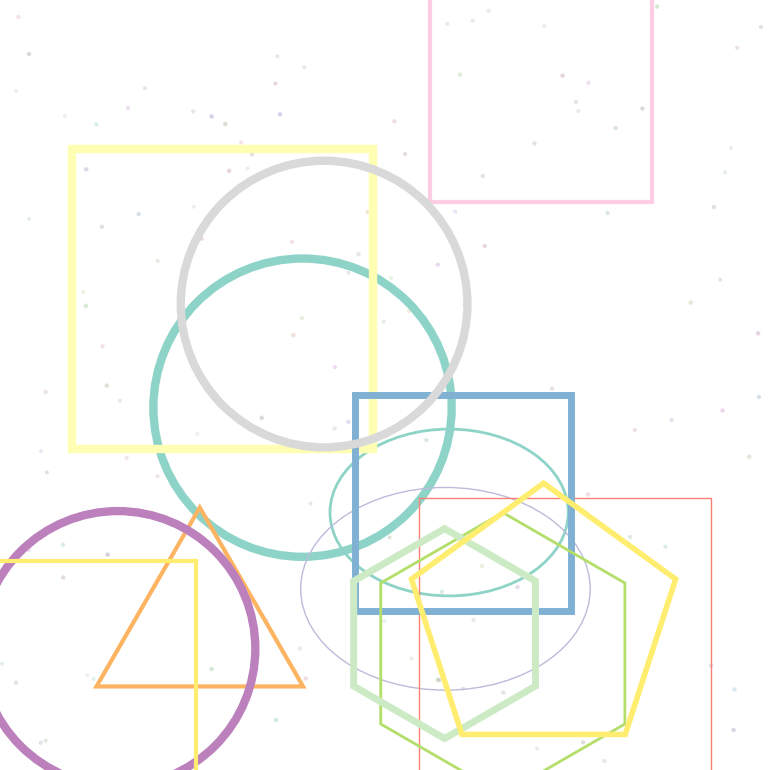[{"shape": "oval", "thickness": 1, "radius": 0.77, "center": [0.583, 0.334]}, {"shape": "circle", "thickness": 3, "radius": 0.97, "center": [0.393, 0.471]}, {"shape": "square", "thickness": 3, "radius": 0.98, "center": [0.289, 0.611]}, {"shape": "oval", "thickness": 0.5, "radius": 0.94, "center": [0.579, 0.235]}, {"shape": "square", "thickness": 0.5, "radius": 0.95, "center": [0.733, 0.164]}, {"shape": "square", "thickness": 2.5, "radius": 0.7, "center": [0.601, 0.346]}, {"shape": "triangle", "thickness": 1.5, "radius": 0.77, "center": [0.259, 0.186]}, {"shape": "hexagon", "thickness": 1, "radius": 0.92, "center": [0.653, 0.151]}, {"shape": "square", "thickness": 1.5, "radius": 0.72, "center": [0.702, 0.881]}, {"shape": "circle", "thickness": 3, "radius": 0.93, "center": [0.421, 0.605]}, {"shape": "circle", "thickness": 3, "radius": 0.89, "center": [0.153, 0.158]}, {"shape": "hexagon", "thickness": 2.5, "radius": 0.68, "center": [0.577, 0.177]}, {"shape": "square", "thickness": 1.5, "radius": 0.75, "center": [0.105, 0.122]}, {"shape": "pentagon", "thickness": 2, "radius": 0.9, "center": [0.706, 0.192]}]